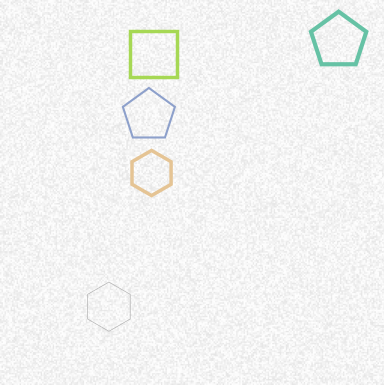[{"shape": "pentagon", "thickness": 3, "radius": 0.38, "center": [0.88, 0.894]}, {"shape": "pentagon", "thickness": 1.5, "radius": 0.36, "center": [0.387, 0.7]}, {"shape": "square", "thickness": 2.5, "radius": 0.3, "center": [0.398, 0.86]}, {"shape": "hexagon", "thickness": 2.5, "radius": 0.29, "center": [0.394, 0.551]}, {"shape": "hexagon", "thickness": 0.5, "radius": 0.32, "center": [0.283, 0.203]}]